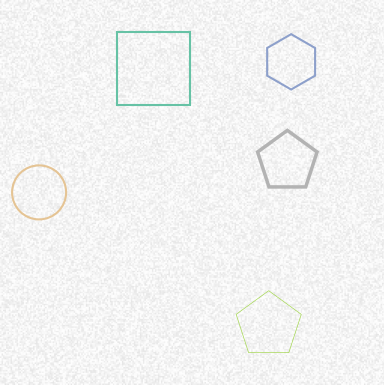[{"shape": "square", "thickness": 1.5, "radius": 0.48, "center": [0.399, 0.822]}, {"shape": "hexagon", "thickness": 1.5, "radius": 0.36, "center": [0.756, 0.839]}, {"shape": "pentagon", "thickness": 0.5, "radius": 0.44, "center": [0.698, 0.156]}, {"shape": "circle", "thickness": 1.5, "radius": 0.35, "center": [0.102, 0.5]}, {"shape": "pentagon", "thickness": 2.5, "radius": 0.41, "center": [0.746, 0.58]}]